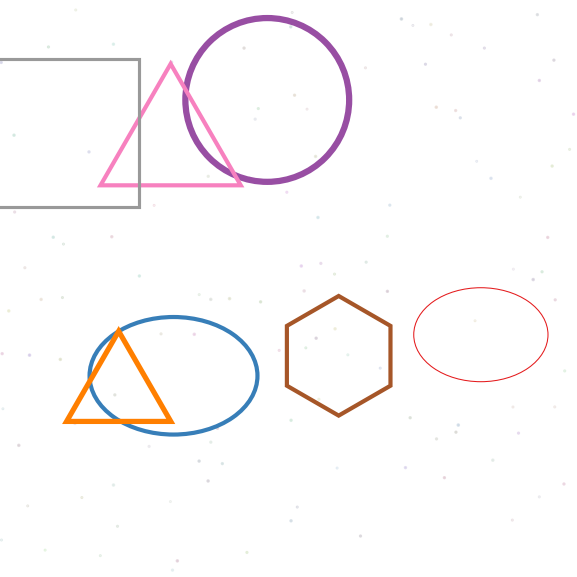[{"shape": "oval", "thickness": 0.5, "radius": 0.58, "center": [0.833, 0.42]}, {"shape": "oval", "thickness": 2, "radius": 0.73, "center": [0.3, 0.348]}, {"shape": "circle", "thickness": 3, "radius": 0.71, "center": [0.463, 0.826]}, {"shape": "triangle", "thickness": 2.5, "radius": 0.52, "center": [0.205, 0.321]}, {"shape": "hexagon", "thickness": 2, "radius": 0.52, "center": [0.586, 0.383]}, {"shape": "triangle", "thickness": 2, "radius": 0.7, "center": [0.295, 0.748]}, {"shape": "square", "thickness": 1.5, "radius": 0.64, "center": [0.112, 0.769]}]